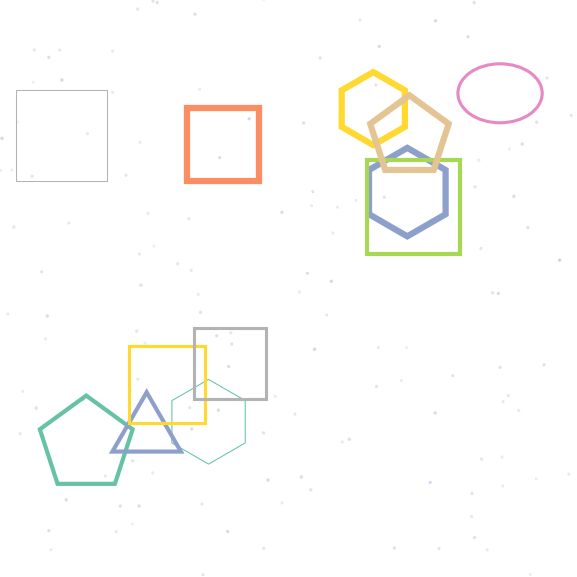[{"shape": "hexagon", "thickness": 0.5, "radius": 0.37, "center": [0.361, 0.269]}, {"shape": "pentagon", "thickness": 2, "radius": 0.42, "center": [0.149, 0.23]}, {"shape": "square", "thickness": 3, "radius": 0.32, "center": [0.386, 0.748]}, {"shape": "triangle", "thickness": 2, "radius": 0.34, "center": [0.254, 0.251]}, {"shape": "hexagon", "thickness": 3, "radius": 0.38, "center": [0.705, 0.666]}, {"shape": "oval", "thickness": 1.5, "radius": 0.36, "center": [0.866, 0.838]}, {"shape": "square", "thickness": 2, "radius": 0.4, "center": [0.716, 0.641]}, {"shape": "square", "thickness": 1.5, "radius": 0.33, "center": [0.289, 0.333]}, {"shape": "hexagon", "thickness": 3, "radius": 0.32, "center": [0.646, 0.811]}, {"shape": "pentagon", "thickness": 3, "radius": 0.36, "center": [0.709, 0.763]}, {"shape": "square", "thickness": 1.5, "radius": 0.31, "center": [0.398, 0.37]}, {"shape": "square", "thickness": 0.5, "radius": 0.39, "center": [0.106, 0.765]}]